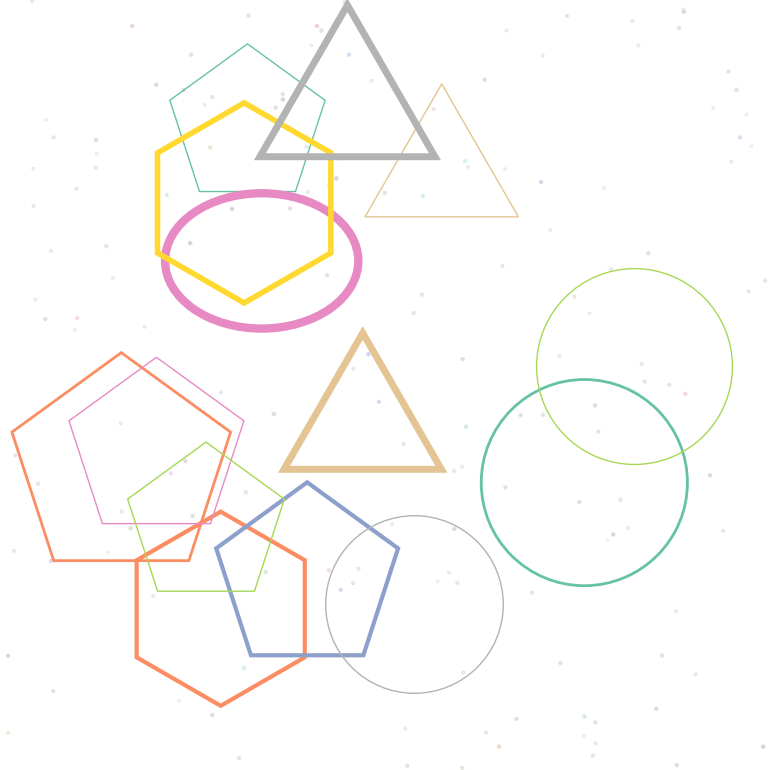[{"shape": "pentagon", "thickness": 0.5, "radius": 0.53, "center": [0.321, 0.837]}, {"shape": "circle", "thickness": 1, "radius": 0.67, "center": [0.759, 0.373]}, {"shape": "pentagon", "thickness": 1, "radius": 0.75, "center": [0.158, 0.393]}, {"shape": "hexagon", "thickness": 1.5, "radius": 0.63, "center": [0.287, 0.209]}, {"shape": "pentagon", "thickness": 1.5, "radius": 0.62, "center": [0.399, 0.249]}, {"shape": "oval", "thickness": 3, "radius": 0.63, "center": [0.34, 0.661]}, {"shape": "pentagon", "thickness": 0.5, "radius": 0.6, "center": [0.203, 0.417]}, {"shape": "pentagon", "thickness": 0.5, "radius": 0.54, "center": [0.268, 0.319]}, {"shape": "circle", "thickness": 0.5, "radius": 0.64, "center": [0.824, 0.524]}, {"shape": "hexagon", "thickness": 2, "radius": 0.65, "center": [0.317, 0.736]}, {"shape": "triangle", "thickness": 2.5, "radius": 0.59, "center": [0.471, 0.45]}, {"shape": "triangle", "thickness": 0.5, "radius": 0.58, "center": [0.574, 0.776]}, {"shape": "triangle", "thickness": 2.5, "radius": 0.66, "center": [0.451, 0.862]}, {"shape": "circle", "thickness": 0.5, "radius": 0.58, "center": [0.538, 0.215]}]